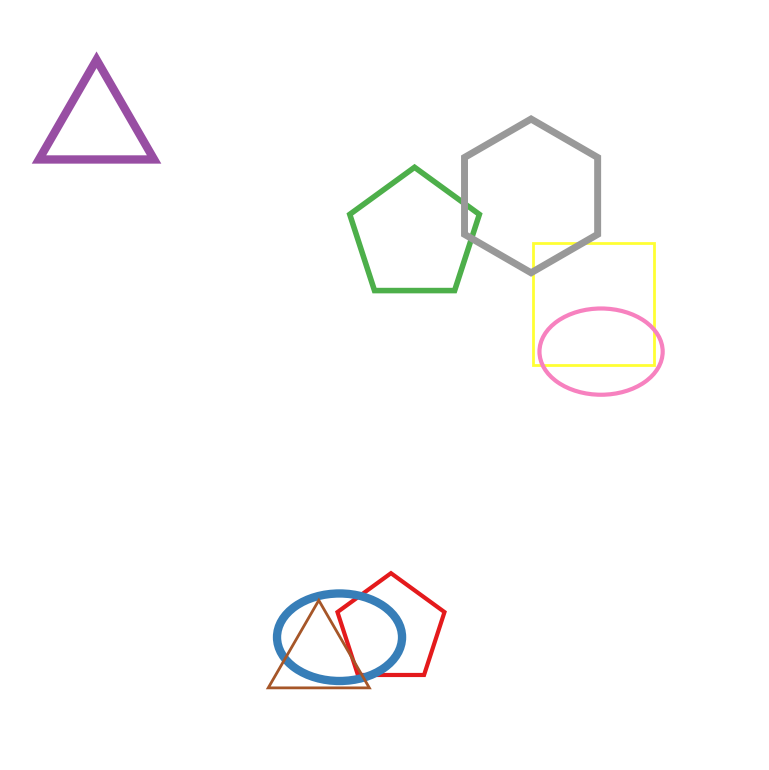[{"shape": "pentagon", "thickness": 1.5, "radius": 0.37, "center": [0.508, 0.183]}, {"shape": "oval", "thickness": 3, "radius": 0.41, "center": [0.441, 0.172]}, {"shape": "pentagon", "thickness": 2, "radius": 0.44, "center": [0.538, 0.694]}, {"shape": "triangle", "thickness": 3, "radius": 0.43, "center": [0.125, 0.836]}, {"shape": "square", "thickness": 1, "radius": 0.39, "center": [0.771, 0.605]}, {"shape": "triangle", "thickness": 1, "radius": 0.38, "center": [0.414, 0.145]}, {"shape": "oval", "thickness": 1.5, "radius": 0.4, "center": [0.781, 0.543]}, {"shape": "hexagon", "thickness": 2.5, "radius": 0.5, "center": [0.69, 0.746]}]